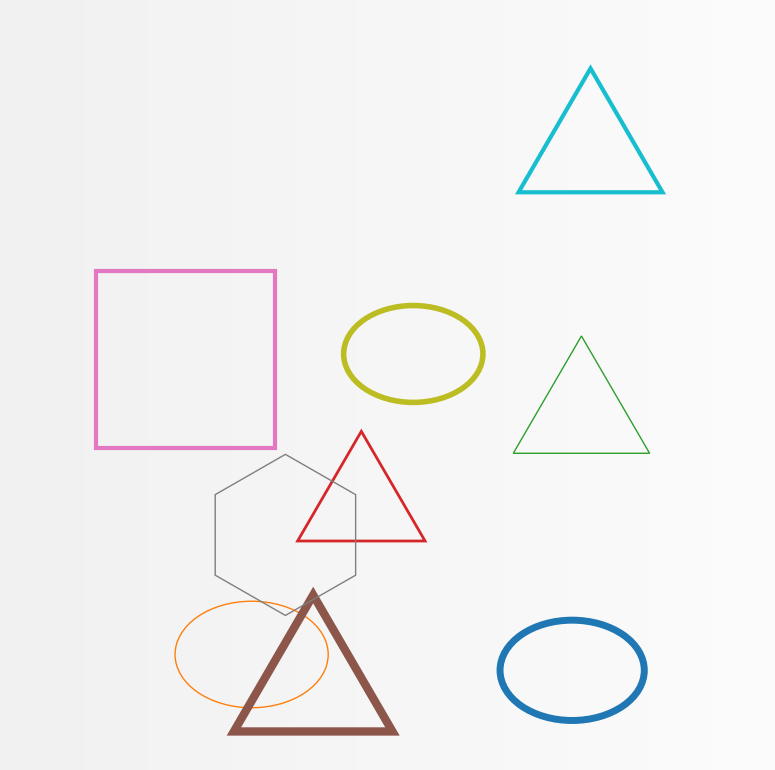[{"shape": "oval", "thickness": 2.5, "radius": 0.47, "center": [0.738, 0.129]}, {"shape": "oval", "thickness": 0.5, "radius": 0.49, "center": [0.325, 0.15]}, {"shape": "triangle", "thickness": 0.5, "radius": 0.51, "center": [0.75, 0.462]}, {"shape": "triangle", "thickness": 1, "radius": 0.47, "center": [0.466, 0.345]}, {"shape": "triangle", "thickness": 3, "radius": 0.59, "center": [0.404, 0.109]}, {"shape": "square", "thickness": 1.5, "radius": 0.58, "center": [0.239, 0.533]}, {"shape": "hexagon", "thickness": 0.5, "radius": 0.52, "center": [0.368, 0.305]}, {"shape": "oval", "thickness": 2, "radius": 0.45, "center": [0.533, 0.54]}, {"shape": "triangle", "thickness": 1.5, "radius": 0.54, "center": [0.762, 0.804]}]